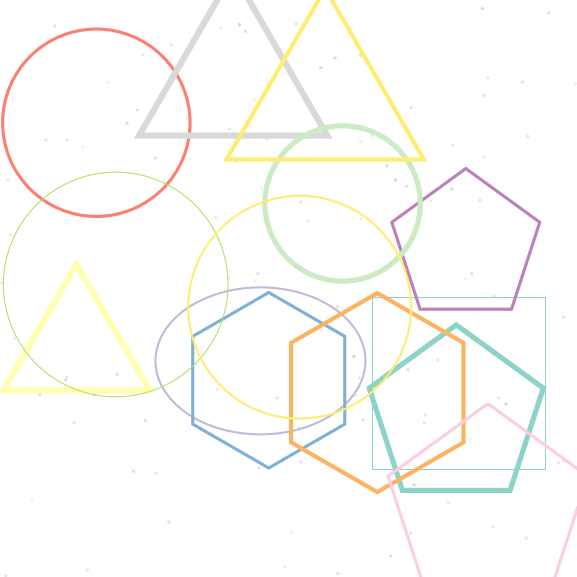[{"shape": "pentagon", "thickness": 2.5, "radius": 0.79, "center": [0.79, 0.278]}, {"shape": "square", "thickness": 0.5, "radius": 0.75, "center": [0.793, 0.336]}, {"shape": "triangle", "thickness": 3, "radius": 0.73, "center": [0.133, 0.396]}, {"shape": "oval", "thickness": 1, "radius": 0.91, "center": [0.451, 0.374]}, {"shape": "circle", "thickness": 1.5, "radius": 0.81, "center": [0.167, 0.787]}, {"shape": "hexagon", "thickness": 1.5, "radius": 0.76, "center": [0.465, 0.341]}, {"shape": "hexagon", "thickness": 2, "radius": 0.86, "center": [0.653, 0.319]}, {"shape": "circle", "thickness": 0.5, "radius": 0.97, "center": [0.2, 0.507]}, {"shape": "pentagon", "thickness": 1.5, "radius": 0.91, "center": [0.845, 0.118]}, {"shape": "triangle", "thickness": 3, "radius": 0.94, "center": [0.404, 0.858]}, {"shape": "pentagon", "thickness": 1.5, "radius": 0.67, "center": [0.807, 0.573]}, {"shape": "circle", "thickness": 2.5, "radius": 0.67, "center": [0.593, 0.647]}, {"shape": "circle", "thickness": 1, "radius": 0.96, "center": [0.519, 0.467]}, {"shape": "triangle", "thickness": 2, "radius": 0.99, "center": [0.563, 0.822]}]